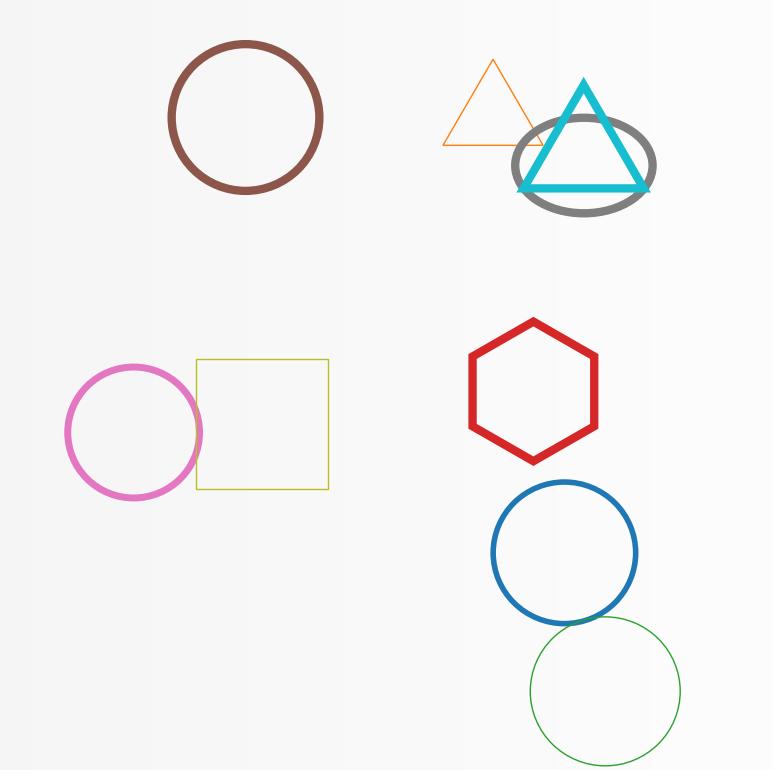[{"shape": "circle", "thickness": 2, "radius": 0.46, "center": [0.728, 0.282]}, {"shape": "triangle", "thickness": 0.5, "radius": 0.37, "center": [0.636, 0.849]}, {"shape": "circle", "thickness": 0.5, "radius": 0.48, "center": [0.781, 0.102]}, {"shape": "hexagon", "thickness": 3, "radius": 0.45, "center": [0.688, 0.492]}, {"shape": "circle", "thickness": 3, "radius": 0.48, "center": [0.317, 0.847]}, {"shape": "circle", "thickness": 2.5, "radius": 0.43, "center": [0.172, 0.438]}, {"shape": "oval", "thickness": 3, "radius": 0.44, "center": [0.753, 0.785]}, {"shape": "square", "thickness": 0.5, "radius": 0.42, "center": [0.338, 0.449]}, {"shape": "triangle", "thickness": 3, "radius": 0.45, "center": [0.753, 0.8]}]